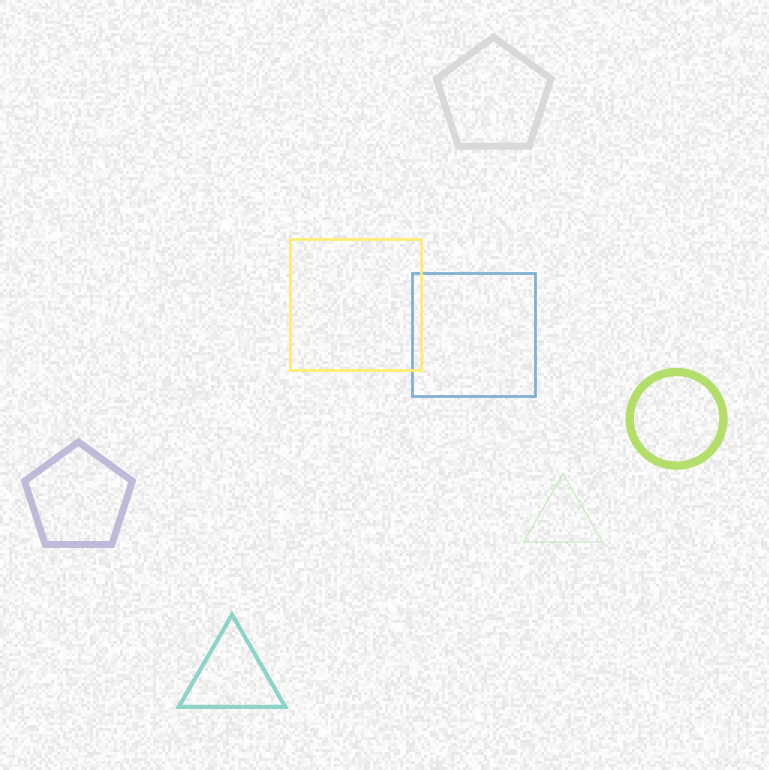[{"shape": "triangle", "thickness": 1.5, "radius": 0.4, "center": [0.301, 0.122]}, {"shape": "pentagon", "thickness": 2.5, "radius": 0.37, "center": [0.102, 0.352]}, {"shape": "square", "thickness": 1, "radius": 0.4, "center": [0.615, 0.566]}, {"shape": "circle", "thickness": 3, "radius": 0.3, "center": [0.879, 0.456]}, {"shape": "pentagon", "thickness": 2.5, "radius": 0.39, "center": [0.641, 0.873]}, {"shape": "triangle", "thickness": 0.5, "radius": 0.3, "center": [0.731, 0.326]}, {"shape": "square", "thickness": 1, "radius": 0.43, "center": [0.462, 0.604]}]